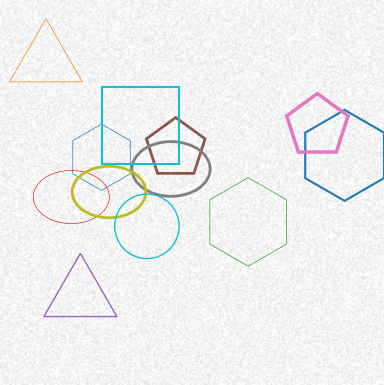[{"shape": "hexagon", "thickness": 0.5, "radius": 0.43, "center": [0.264, 0.592]}, {"shape": "hexagon", "thickness": 1.5, "radius": 0.59, "center": [0.895, 0.596]}, {"shape": "triangle", "thickness": 0.5, "radius": 0.55, "center": [0.12, 0.842]}, {"shape": "hexagon", "thickness": 0.5, "radius": 0.58, "center": [0.645, 0.424]}, {"shape": "oval", "thickness": 0.5, "radius": 0.49, "center": [0.185, 0.488]}, {"shape": "triangle", "thickness": 1, "radius": 0.55, "center": [0.209, 0.233]}, {"shape": "pentagon", "thickness": 2, "radius": 0.4, "center": [0.456, 0.615]}, {"shape": "pentagon", "thickness": 2.5, "radius": 0.42, "center": [0.824, 0.673]}, {"shape": "oval", "thickness": 2, "radius": 0.51, "center": [0.444, 0.561]}, {"shape": "oval", "thickness": 2, "radius": 0.48, "center": [0.283, 0.501]}, {"shape": "square", "thickness": 1.5, "radius": 0.5, "center": [0.365, 0.673]}, {"shape": "circle", "thickness": 1, "radius": 0.42, "center": [0.382, 0.412]}]